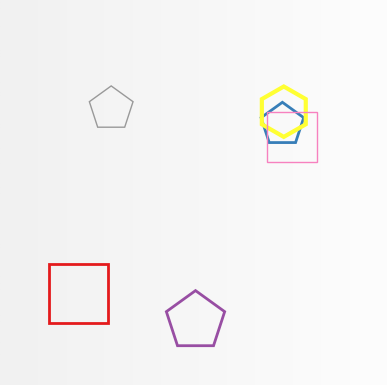[{"shape": "square", "thickness": 2, "radius": 0.38, "center": [0.202, 0.237]}, {"shape": "pentagon", "thickness": 2, "radius": 0.29, "center": [0.729, 0.676]}, {"shape": "pentagon", "thickness": 2, "radius": 0.4, "center": [0.505, 0.166]}, {"shape": "hexagon", "thickness": 3, "radius": 0.33, "center": [0.732, 0.71]}, {"shape": "square", "thickness": 1, "radius": 0.32, "center": [0.753, 0.643]}, {"shape": "pentagon", "thickness": 1, "radius": 0.3, "center": [0.287, 0.718]}]